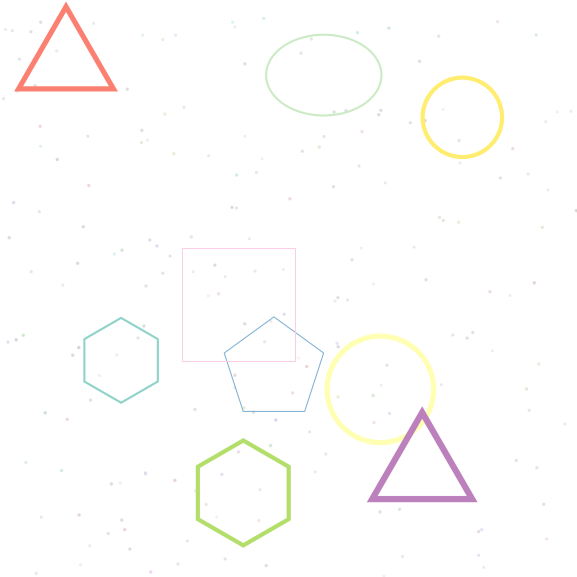[{"shape": "hexagon", "thickness": 1, "radius": 0.37, "center": [0.21, 0.375]}, {"shape": "circle", "thickness": 2.5, "radius": 0.46, "center": [0.659, 0.325]}, {"shape": "triangle", "thickness": 2.5, "radius": 0.47, "center": [0.114, 0.893]}, {"shape": "pentagon", "thickness": 0.5, "radius": 0.45, "center": [0.474, 0.36]}, {"shape": "hexagon", "thickness": 2, "radius": 0.45, "center": [0.421, 0.146]}, {"shape": "square", "thickness": 0.5, "radius": 0.49, "center": [0.413, 0.472]}, {"shape": "triangle", "thickness": 3, "radius": 0.5, "center": [0.731, 0.185]}, {"shape": "oval", "thickness": 1, "radius": 0.5, "center": [0.561, 0.869]}, {"shape": "circle", "thickness": 2, "radius": 0.34, "center": [0.801, 0.796]}]